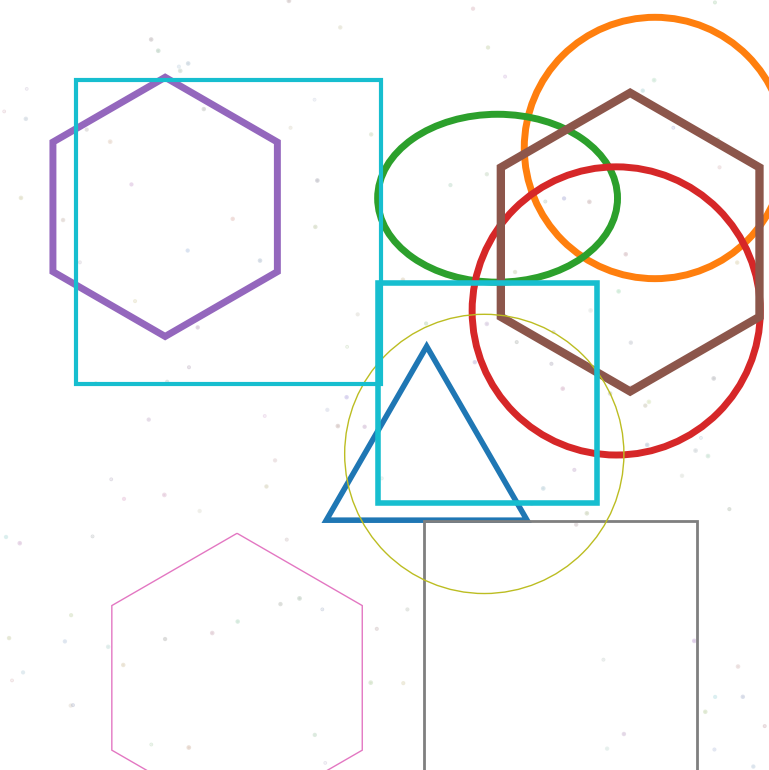[{"shape": "triangle", "thickness": 2, "radius": 0.75, "center": [0.554, 0.4]}, {"shape": "circle", "thickness": 2.5, "radius": 0.85, "center": [0.851, 0.808]}, {"shape": "oval", "thickness": 2.5, "radius": 0.78, "center": [0.646, 0.743]}, {"shape": "circle", "thickness": 2.5, "radius": 0.94, "center": [0.8, 0.596]}, {"shape": "hexagon", "thickness": 2.5, "radius": 0.84, "center": [0.214, 0.731]}, {"shape": "hexagon", "thickness": 3, "radius": 0.97, "center": [0.818, 0.686]}, {"shape": "hexagon", "thickness": 0.5, "radius": 0.94, "center": [0.308, 0.12]}, {"shape": "square", "thickness": 1, "radius": 0.88, "center": [0.728, 0.146]}, {"shape": "circle", "thickness": 0.5, "radius": 0.91, "center": [0.629, 0.411]}, {"shape": "square", "thickness": 2, "radius": 0.71, "center": [0.633, 0.49]}, {"shape": "square", "thickness": 1.5, "radius": 0.99, "center": [0.297, 0.699]}]